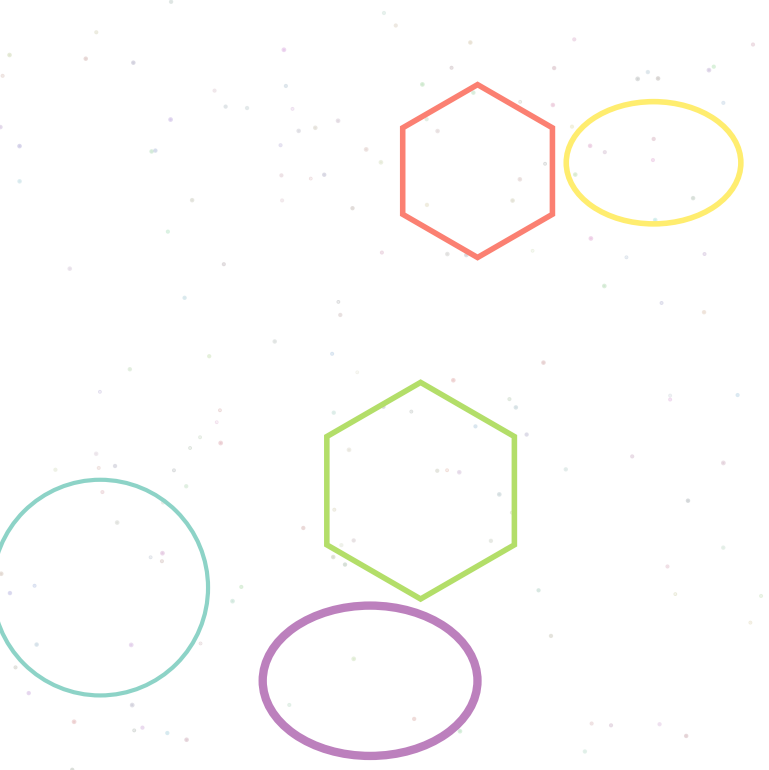[{"shape": "circle", "thickness": 1.5, "radius": 0.7, "center": [0.13, 0.237]}, {"shape": "hexagon", "thickness": 2, "radius": 0.56, "center": [0.62, 0.778]}, {"shape": "hexagon", "thickness": 2, "radius": 0.7, "center": [0.546, 0.363]}, {"shape": "oval", "thickness": 3, "radius": 0.7, "center": [0.481, 0.116]}, {"shape": "oval", "thickness": 2, "radius": 0.57, "center": [0.849, 0.789]}]